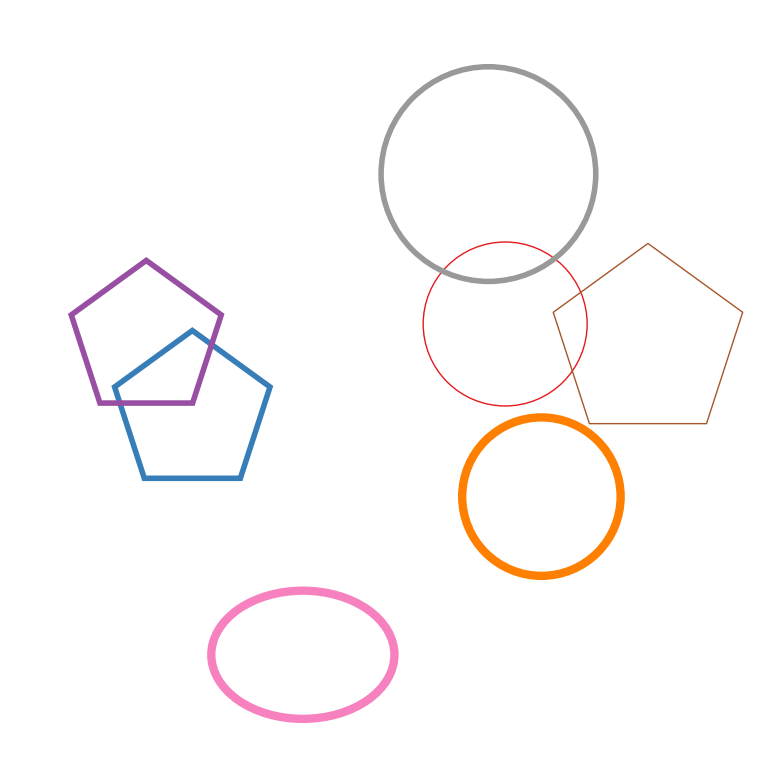[{"shape": "circle", "thickness": 0.5, "radius": 0.53, "center": [0.656, 0.579]}, {"shape": "pentagon", "thickness": 2, "radius": 0.53, "center": [0.25, 0.465]}, {"shape": "pentagon", "thickness": 2, "radius": 0.51, "center": [0.19, 0.559]}, {"shape": "circle", "thickness": 3, "radius": 0.51, "center": [0.703, 0.355]}, {"shape": "pentagon", "thickness": 0.5, "radius": 0.65, "center": [0.842, 0.554]}, {"shape": "oval", "thickness": 3, "radius": 0.59, "center": [0.393, 0.15]}, {"shape": "circle", "thickness": 2, "radius": 0.7, "center": [0.634, 0.774]}]